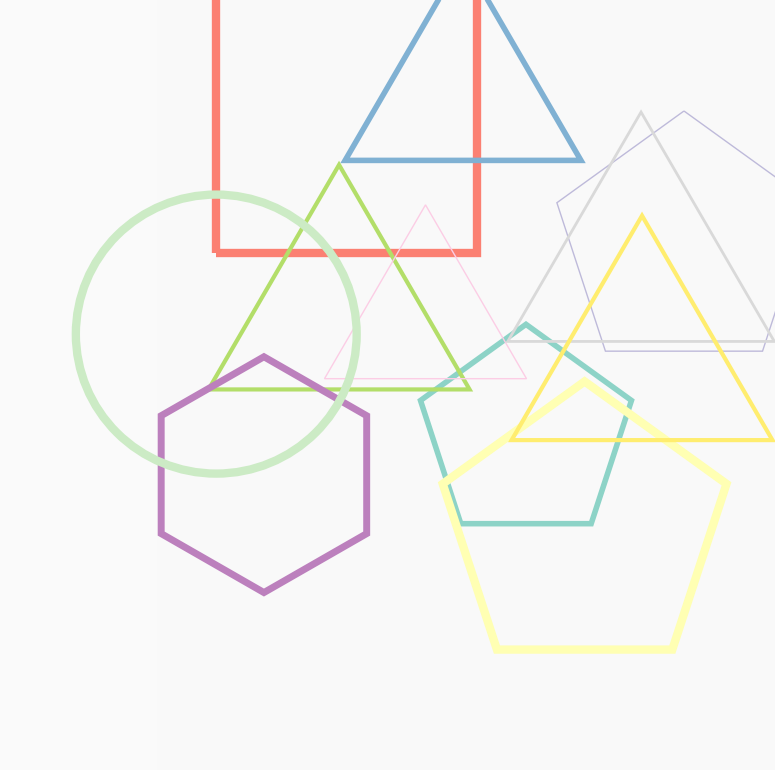[{"shape": "pentagon", "thickness": 2, "radius": 0.72, "center": [0.679, 0.436]}, {"shape": "pentagon", "thickness": 3, "radius": 0.96, "center": [0.754, 0.312]}, {"shape": "pentagon", "thickness": 0.5, "radius": 0.86, "center": [0.883, 0.683]}, {"shape": "square", "thickness": 3, "radius": 0.84, "center": [0.448, 0.839]}, {"shape": "triangle", "thickness": 2, "radius": 0.88, "center": [0.597, 0.88]}, {"shape": "triangle", "thickness": 1.5, "radius": 0.97, "center": [0.437, 0.591]}, {"shape": "triangle", "thickness": 0.5, "radius": 0.75, "center": [0.549, 0.583]}, {"shape": "triangle", "thickness": 1, "radius": 0.99, "center": [0.827, 0.656]}, {"shape": "hexagon", "thickness": 2.5, "radius": 0.77, "center": [0.341, 0.384]}, {"shape": "circle", "thickness": 3, "radius": 0.91, "center": [0.279, 0.566]}, {"shape": "triangle", "thickness": 1.5, "radius": 0.97, "center": [0.828, 0.526]}]